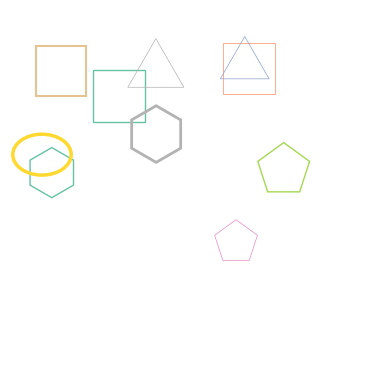[{"shape": "square", "thickness": 1, "radius": 0.34, "center": [0.309, 0.752]}, {"shape": "hexagon", "thickness": 1, "radius": 0.33, "center": [0.135, 0.552]}, {"shape": "square", "thickness": 0.5, "radius": 0.34, "center": [0.646, 0.822]}, {"shape": "triangle", "thickness": 0.5, "radius": 0.37, "center": [0.636, 0.832]}, {"shape": "pentagon", "thickness": 0.5, "radius": 0.29, "center": [0.613, 0.371]}, {"shape": "pentagon", "thickness": 1, "radius": 0.35, "center": [0.737, 0.559]}, {"shape": "oval", "thickness": 2.5, "radius": 0.38, "center": [0.109, 0.598]}, {"shape": "square", "thickness": 1.5, "radius": 0.33, "center": [0.159, 0.816]}, {"shape": "triangle", "thickness": 0.5, "radius": 0.42, "center": [0.405, 0.815]}, {"shape": "hexagon", "thickness": 2, "radius": 0.37, "center": [0.406, 0.652]}]